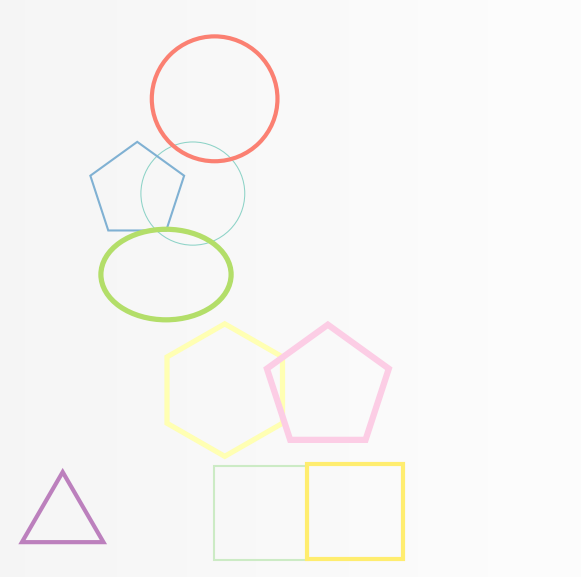[{"shape": "circle", "thickness": 0.5, "radius": 0.45, "center": [0.332, 0.664]}, {"shape": "hexagon", "thickness": 2.5, "radius": 0.57, "center": [0.387, 0.324]}, {"shape": "circle", "thickness": 2, "radius": 0.54, "center": [0.369, 0.828]}, {"shape": "pentagon", "thickness": 1, "radius": 0.42, "center": [0.236, 0.669]}, {"shape": "oval", "thickness": 2.5, "radius": 0.56, "center": [0.286, 0.524]}, {"shape": "pentagon", "thickness": 3, "radius": 0.55, "center": [0.564, 0.327]}, {"shape": "triangle", "thickness": 2, "radius": 0.4, "center": [0.108, 0.101]}, {"shape": "square", "thickness": 1, "radius": 0.4, "center": [0.448, 0.111]}, {"shape": "square", "thickness": 2, "radius": 0.41, "center": [0.611, 0.113]}]